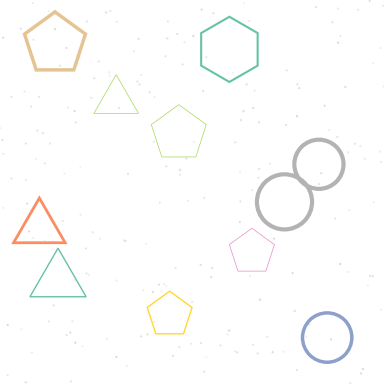[{"shape": "hexagon", "thickness": 1.5, "radius": 0.42, "center": [0.596, 0.872]}, {"shape": "triangle", "thickness": 1, "radius": 0.42, "center": [0.151, 0.271]}, {"shape": "triangle", "thickness": 2, "radius": 0.39, "center": [0.102, 0.408]}, {"shape": "circle", "thickness": 2.5, "radius": 0.32, "center": [0.85, 0.123]}, {"shape": "pentagon", "thickness": 0.5, "radius": 0.31, "center": [0.654, 0.346]}, {"shape": "triangle", "thickness": 0.5, "radius": 0.34, "center": [0.302, 0.739]}, {"shape": "pentagon", "thickness": 0.5, "radius": 0.38, "center": [0.464, 0.653]}, {"shape": "pentagon", "thickness": 1, "radius": 0.31, "center": [0.441, 0.182]}, {"shape": "pentagon", "thickness": 2.5, "radius": 0.42, "center": [0.143, 0.886]}, {"shape": "circle", "thickness": 3, "radius": 0.32, "center": [0.828, 0.573]}, {"shape": "circle", "thickness": 3, "radius": 0.36, "center": [0.739, 0.476]}]